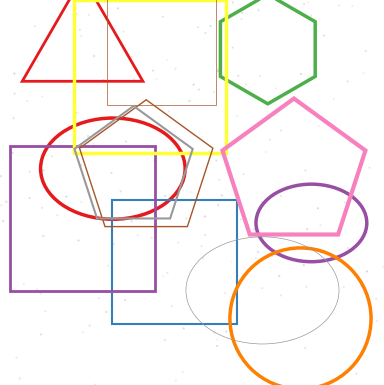[{"shape": "oval", "thickness": 2.5, "radius": 0.94, "center": [0.293, 0.562]}, {"shape": "triangle", "thickness": 2, "radius": 0.9, "center": [0.215, 0.879]}, {"shape": "square", "thickness": 1.5, "radius": 0.81, "center": [0.453, 0.32]}, {"shape": "hexagon", "thickness": 2.5, "radius": 0.71, "center": [0.696, 0.873]}, {"shape": "oval", "thickness": 2.5, "radius": 0.72, "center": [0.809, 0.421]}, {"shape": "square", "thickness": 2, "radius": 0.94, "center": [0.215, 0.433]}, {"shape": "circle", "thickness": 2.5, "radius": 0.92, "center": [0.781, 0.173]}, {"shape": "square", "thickness": 2.5, "radius": 0.99, "center": [0.39, 0.801]}, {"shape": "square", "thickness": 0.5, "radius": 0.71, "center": [0.418, 0.869]}, {"shape": "pentagon", "thickness": 1, "radius": 0.91, "center": [0.38, 0.559]}, {"shape": "pentagon", "thickness": 3, "radius": 0.98, "center": [0.763, 0.549]}, {"shape": "oval", "thickness": 0.5, "radius": 0.99, "center": [0.682, 0.246]}, {"shape": "pentagon", "thickness": 1.5, "radius": 0.81, "center": [0.347, 0.563]}]